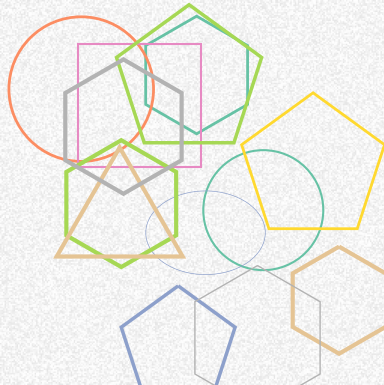[{"shape": "circle", "thickness": 1.5, "radius": 0.78, "center": [0.684, 0.454]}, {"shape": "hexagon", "thickness": 2, "radius": 0.76, "center": [0.511, 0.805]}, {"shape": "circle", "thickness": 2, "radius": 0.94, "center": [0.211, 0.769]}, {"shape": "oval", "thickness": 0.5, "radius": 0.78, "center": [0.534, 0.395]}, {"shape": "pentagon", "thickness": 2.5, "radius": 0.78, "center": [0.463, 0.102]}, {"shape": "square", "thickness": 1.5, "radius": 0.8, "center": [0.363, 0.726]}, {"shape": "hexagon", "thickness": 3, "radius": 0.82, "center": [0.315, 0.471]}, {"shape": "pentagon", "thickness": 2.5, "radius": 0.99, "center": [0.491, 0.79]}, {"shape": "pentagon", "thickness": 2, "radius": 0.98, "center": [0.813, 0.564]}, {"shape": "hexagon", "thickness": 3, "radius": 0.7, "center": [0.881, 0.22]}, {"shape": "triangle", "thickness": 3, "radius": 0.94, "center": [0.311, 0.428]}, {"shape": "hexagon", "thickness": 1, "radius": 0.94, "center": [0.669, 0.122]}, {"shape": "hexagon", "thickness": 3, "radius": 0.87, "center": [0.321, 0.671]}]